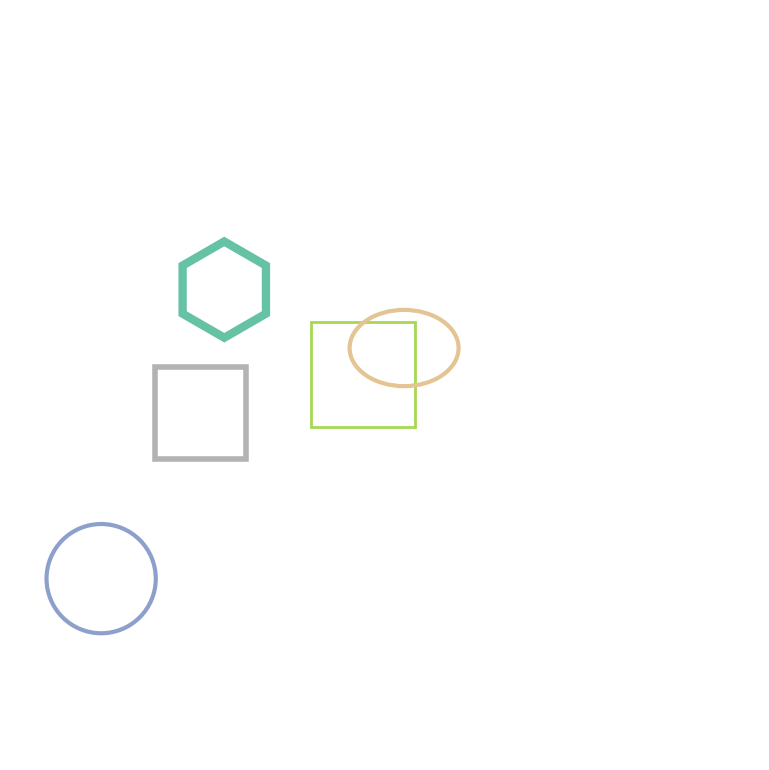[{"shape": "hexagon", "thickness": 3, "radius": 0.31, "center": [0.291, 0.624]}, {"shape": "circle", "thickness": 1.5, "radius": 0.35, "center": [0.131, 0.249]}, {"shape": "square", "thickness": 1, "radius": 0.34, "center": [0.472, 0.514]}, {"shape": "oval", "thickness": 1.5, "radius": 0.35, "center": [0.525, 0.548]}, {"shape": "square", "thickness": 2, "radius": 0.3, "center": [0.26, 0.463]}]